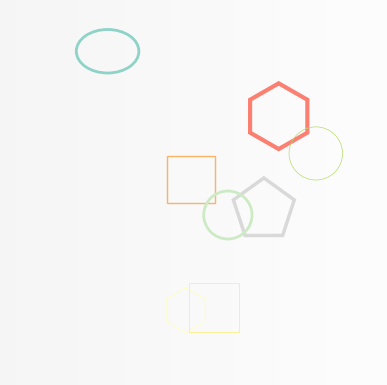[{"shape": "oval", "thickness": 2, "radius": 0.4, "center": [0.278, 0.867]}, {"shape": "hexagon", "thickness": 0.5, "radius": 0.29, "center": [0.479, 0.194]}, {"shape": "hexagon", "thickness": 3, "radius": 0.43, "center": [0.719, 0.698]}, {"shape": "square", "thickness": 1, "radius": 0.3, "center": [0.493, 0.534]}, {"shape": "circle", "thickness": 0.5, "radius": 0.35, "center": [0.815, 0.601]}, {"shape": "pentagon", "thickness": 2.5, "radius": 0.41, "center": [0.681, 0.455]}, {"shape": "circle", "thickness": 2, "radius": 0.31, "center": [0.588, 0.442]}, {"shape": "square", "thickness": 0.5, "radius": 0.32, "center": [0.552, 0.202]}]